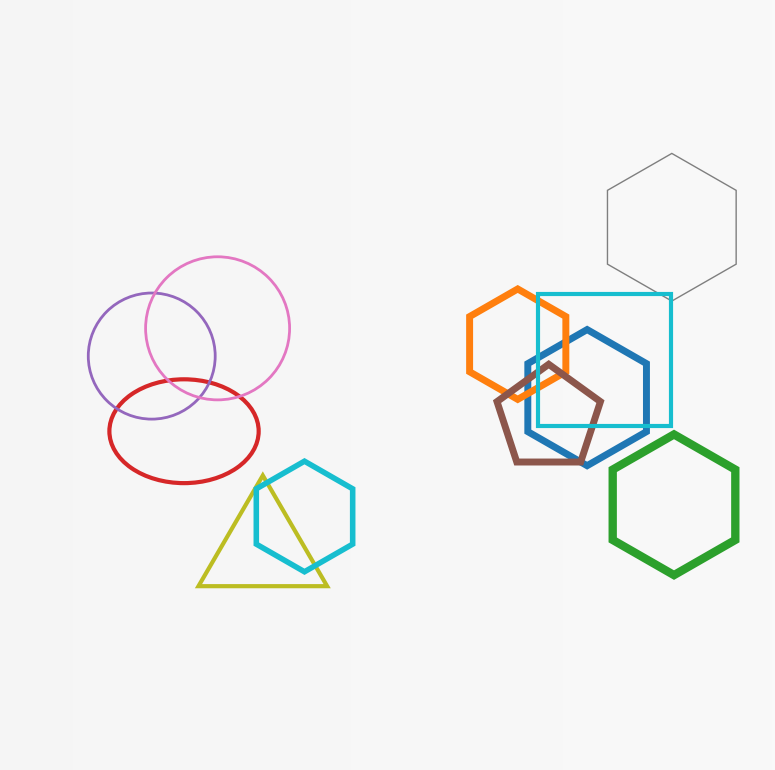[{"shape": "hexagon", "thickness": 2.5, "radius": 0.44, "center": [0.758, 0.484]}, {"shape": "hexagon", "thickness": 2.5, "radius": 0.36, "center": [0.668, 0.553]}, {"shape": "hexagon", "thickness": 3, "radius": 0.46, "center": [0.87, 0.344]}, {"shape": "oval", "thickness": 1.5, "radius": 0.48, "center": [0.237, 0.44]}, {"shape": "circle", "thickness": 1, "radius": 0.41, "center": [0.196, 0.538]}, {"shape": "pentagon", "thickness": 2.5, "radius": 0.35, "center": [0.708, 0.457]}, {"shape": "circle", "thickness": 1, "radius": 0.46, "center": [0.281, 0.574]}, {"shape": "hexagon", "thickness": 0.5, "radius": 0.48, "center": [0.867, 0.705]}, {"shape": "triangle", "thickness": 1.5, "radius": 0.48, "center": [0.339, 0.287]}, {"shape": "hexagon", "thickness": 2, "radius": 0.36, "center": [0.393, 0.329]}, {"shape": "square", "thickness": 1.5, "radius": 0.43, "center": [0.78, 0.533]}]